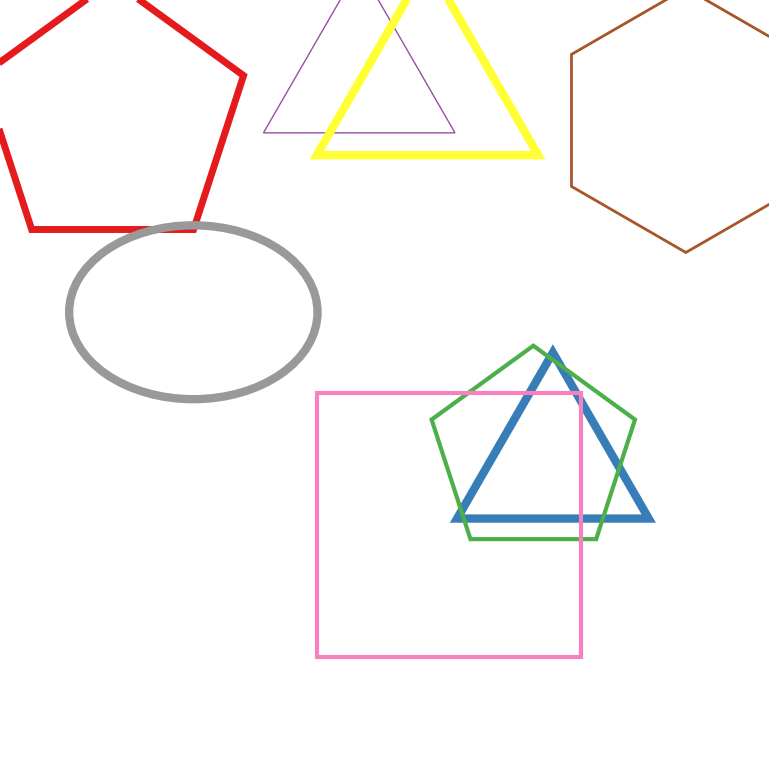[{"shape": "pentagon", "thickness": 2.5, "radius": 0.89, "center": [0.146, 0.847]}, {"shape": "triangle", "thickness": 3, "radius": 0.72, "center": [0.718, 0.398]}, {"shape": "pentagon", "thickness": 1.5, "radius": 0.69, "center": [0.693, 0.412]}, {"shape": "triangle", "thickness": 0.5, "radius": 0.72, "center": [0.467, 0.899]}, {"shape": "triangle", "thickness": 3, "radius": 0.83, "center": [0.555, 0.881]}, {"shape": "hexagon", "thickness": 1, "radius": 0.86, "center": [0.891, 0.844]}, {"shape": "square", "thickness": 1.5, "radius": 0.86, "center": [0.583, 0.318]}, {"shape": "oval", "thickness": 3, "radius": 0.81, "center": [0.251, 0.594]}]